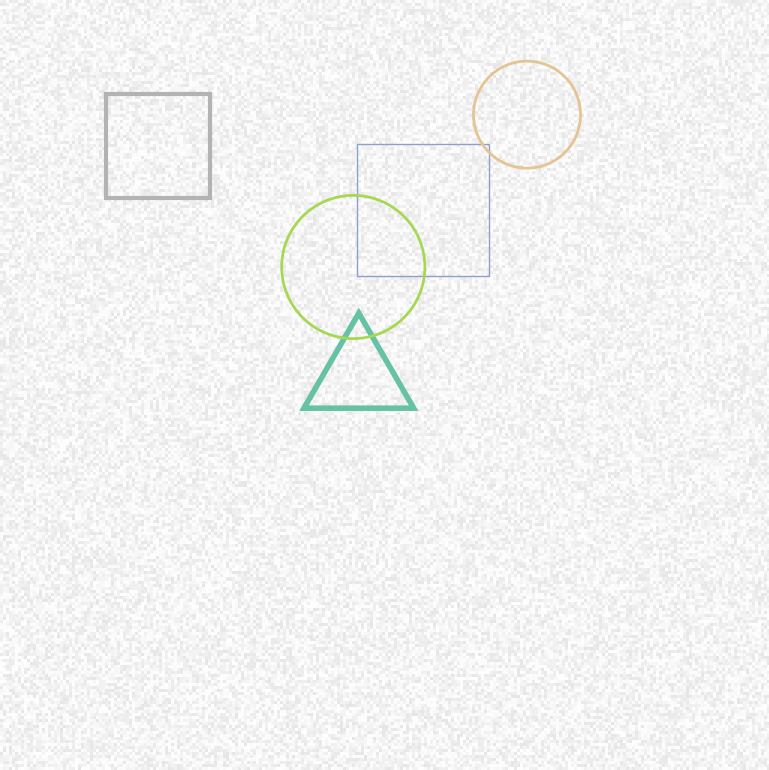[{"shape": "triangle", "thickness": 2, "radius": 0.41, "center": [0.466, 0.511]}, {"shape": "square", "thickness": 0.5, "radius": 0.43, "center": [0.55, 0.727]}, {"shape": "circle", "thickness": 1, "radius": 0.47, "center": [0.459, 0.653]}, {"shape": "circle", "thickness": 1, "radius": 0.35, "center": [0.684, 0.851]}, {"shape": "square", "thickness": 1.5, "radius": 0.34, "center": [0.206, 0.811]}]